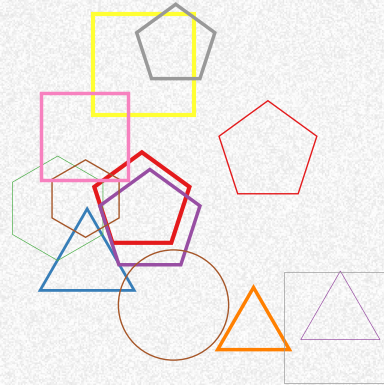[{"shape": "pentagon", "thickness": 1, "radius": 0.67, "center": [0.696, 0.605]}, {"shape": "pentagon", "thickness": 3, "radius": 0.65, "center": [0.369, 0.474]}, {"shape": "triangle", "thickness": 2, "radius": 0.71, "center": [0.226, 0.316]}, {"shape": "hexagon", "thickness": 0.5, "radius": 0.68, "center": [0.15, 0.459]}, {"shape": "triangle", "thickness": 0.5, "radius": 0.59, "center": [0.884, 0.177]}, {"shape": "pentagon", "thickness": 2.5, "radius": 0.68, "center": [0.389, 0.423]}, {"shape": "triangle", "thickness": 2.5, "radius": 0.54, "center": [0.658, 0.146]}, {"shape": "square", "thickness": 3, "radius": 0.66, "center": [0.373, 0.833]}, {"shape": "circle", "thickness": 1, "radius": 0.72, "center": [0.451, 0.208]}, {"shape": "hexagon", "thickness": 1, "radius": 0.5, "center": [0.222, 0.484]}, {"shape": "square", "thickness": 2.5, "radius": 0.57, "center": [0.22, 0.646]}, {"shape": "pentagon", "thickness": 2.5, "radius": 0.53, "center": [0.456, 0.882]}, {"shape": "square", "thickness": 0.5, "radius": 0.72, "center": [0.881, 0.15]}]